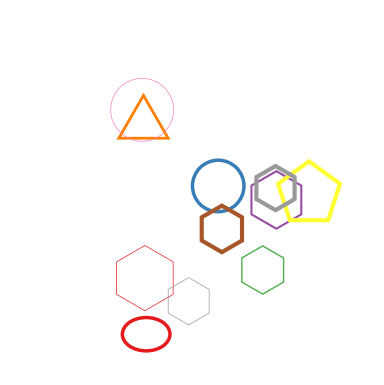[{"shape": "hexagon", "thickness": 0.5, "radius": 0.42, "center": [0.376, 0.278]}, {"shape": "oval", "thickness": 2.5, "radius": 0.31, "center": [0.38, 0.132]}, {"shape": "circle", "thickness": 2.5, "radius": 0.33, "center": [0.567, 0.517]}, {"shape": "hexagon", "thickness": 1, "radius": 0.31, "center": [0.682, 0.299]}, {"shape": "hexagon", "thickness": 1.5, "radius": 0.37, "center": [0.718, 0.481]}, {"shape": "triangle", "thickness": 2, "radius": 0.37, "center": [0.373, 0.678]}, {"shape": "pentagon", "thickness": 3, "radius": 0.42, "center": [0.803, 0.496]}, {"shape": "hexagon", "thickness": 3, "radius": 0.3, "center": [0.576, 0.405]}, {"shape": "circle", "thickness": 0.5, "radius": 0.41, "center": [0.369, 0.715]}, {"shape": "hexagon", "thickness": 3, "radius": 0.29, "center": [0.716, 0.511]}, {"shape": "hexagon", "thickness": 0.5, "radius": 0.31, "center": [0.49, 0.217]}]